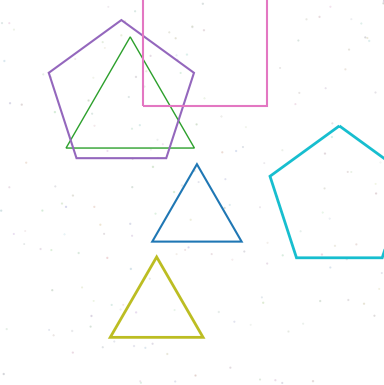[{"shape": "triangle", "thickness": 1.5, "radius": 0.67, "center": [0.512, 0.439]}, {"shape": "triangle", "thickness": 1, "radius": 0.96, "center": [0.338, 0.712]}, {"shape": "pentagon", "thickness": 1.5, "radius": 0.99, "center": [0.315, 0.75]}, {"shape": "square", "thickness": 1.5, "radius": 0.81, "center": [0.532, 0.887]}, {"shape": "triangle", "thickness": 2, "radius": 0.7, "center": [0.407, 0.193]}, {"shape": "pentagon", "thickness": 2, "radius": 0.95, "center": [0.881, 0.484]}]